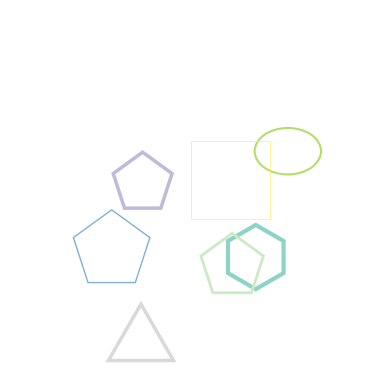[{"shape": "hexagon", "thickness": 3, "radius": 0.42, "center": [0.664, 0.332]}, {"shape": "pentagon", "thickness": 2.5, "radius": 0.4, "center": [0.37, 0.524]}, {"shape": "pentagon", "thickness": 1, "radius": 0.52, "center": [0.29, 0.351]}, {"shape": "oval", "thickness": 1.5, "radius": 0.43, "center": [0.748, 0.607]}, {"shape": "triangle", "thickness": 2.5, "radius": 0.49, "center": [0.366, 0.112]}, {"shape": "pentagon", "thickness": 2, "radius": 0.43, "center": [0.603, 0.309]}, {"shape": "square", "thickness": 0.5, "radius": 0.51, "center": [0.599, 0.533]}]